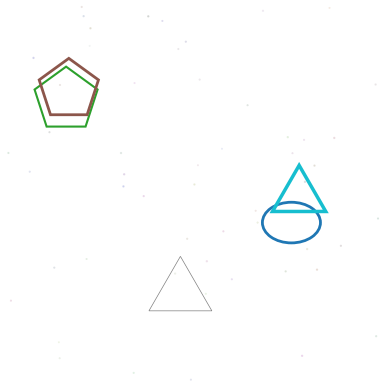[{"shape": "oval", "thickness": 2, "radius": 0.38, "center": [0.757, 0.422]}, {"shape": "pentagon", "thickness": 1.5, "radius": 0.43, "center": [0.172, 0.741]}, {"shape": "pentagon", "thickness": 2, "radius": 0.4, "center": [0.179, 0.767]}, {"shape": "triangle", "thickness": 0.5, "radius": 0.47, "center": [0.469, 0.24]}, {"shape": "triangle", "thickness": 2.5, "radius": 0.4, "center": [0.777, 0.491]}]